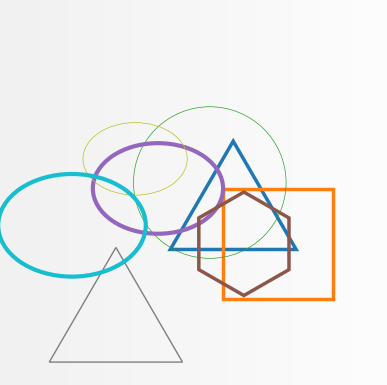[{"shape": "triangle", "thickness": 2.5, "radius": 0.94, "center": [0.602, 0.446]}, {"shape": "square", "thickness": 2.5, "radius": 0.71, "center": [0.717, 0.367]}, {"shape": "circle", "thickness": 0.5, "radius": 0.98, "center": [0.541, 0.526]}, {"shape": "oval", "thickness": 3, "radius": 0.84, "center": [0.408, 0.511]}, {"shape": "hexagon", "thickness": 2.5, "radius": 0.67, "center": [0.629, 0.367]}, {"shape": "triangle", "thickness": 1, "radius": 0.99, "center": [0.299, 0.159]}, {"shape": "oval", "thickness": 0.5, "radius": 0.67, "center": [0.349, 0.587]}, {"shape": "oval", "thickness": 3, "radius": 0.95, "center": [0.186, 0.415]}]